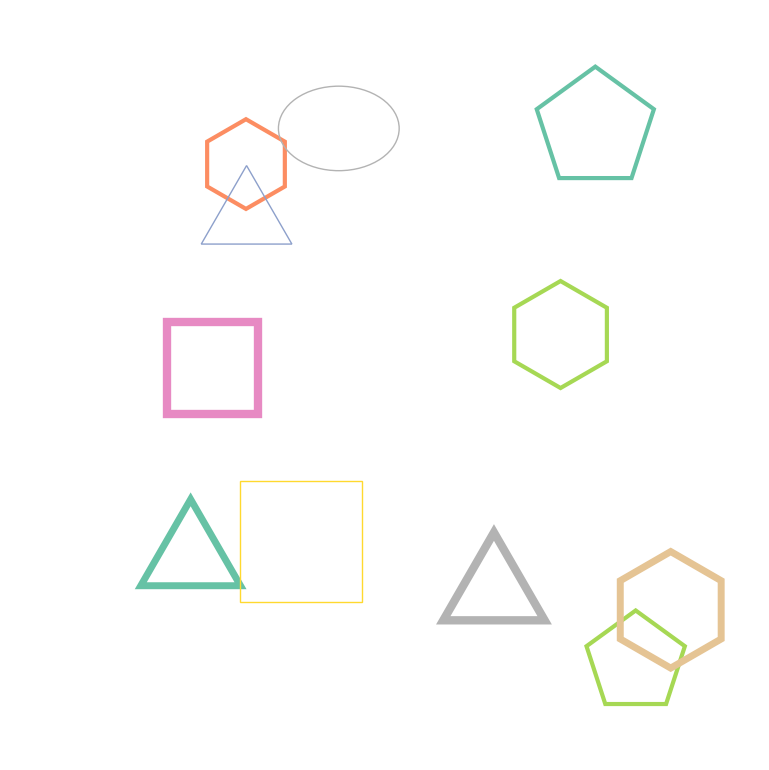[{"shape": "triangle", "thickness": 2.5, "radius": 0.37, "center": [0.248, 0.277]}, {"shape": "pentagon", "thickness": 1.5, "radius": 0.4, "center": [0.773, 0.833]}, {"shape": "hexagon", "thickness": 1.5, "radius": 0.29, "center": [0.319, 0.787]}, {"shape": "triangle", "thickness": 0.5, "radius": 0.34, "center": [0.32, 0.717]}, {"shape": "square", "thickness": 3, "radius": 0.3, "center": [0.276, 0.522]}, {"shape": "hexagon", "thickness": 1.5, "radius": 0.35, "center": [0.728, 0.566]}, {"shape": "pentagon", "thickness": 1.5, "radius": 0.34, "center": [0.826, 0.14]}, {"shape": "square", "thickness": 0.5, "radius": 0.39, "center": [0.391, 0.297]}, {"shape": "hexagon", "thickness": 2.5, "radius": 0.38, "center": [0.871, 0.208]}, {"shape": "triangle", "thickness": 3, "radius": 0.38, "center": [0.642, 0.232]}, {"shape": "oval", "thickness": 0.5, "radius": 0.39, "center": [0.44, 0.833]}]